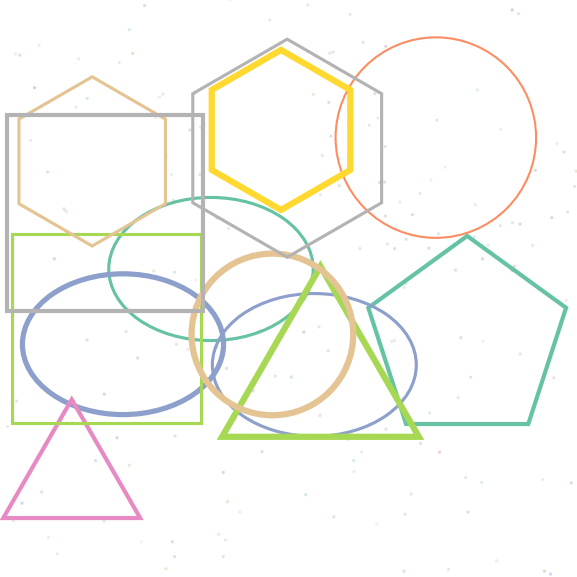[{"shape": "pentagon", "thickness": 2, "radius": 0.9, "center": [0.809, 0.411]}, {"shape": "oval", "thickness": 1.5, "radius": 0.89, "center": [0.365, 0.533]}, {"shape": "circle", "thickness": 1, "radius": 0.87, "center": [0.755, 0.761]}, {"shape": "oval", "thickness": 1.5, "radius": 0.88, "center": [0.544, 0.367]}, {"shape": "oval", "thickness": 2.5, "radius": 0.87, "center": [0.213, 0.403]}, {"shape": "triangle", "thickness": 2, "radius": 0.68, "center": [0.124, 0.171]}, {"shape": "triangle", "thickness": 3, "radius": 0.98, "center": [0.555, 0.341]}, {"shape": "square", "thickness": 1.5, "radius": 0.82, "center": [0.185, 0.43]}, {"shape": "hexagon", "thickness": 3, "radius": 0.69, "center": [0.487, 0.774]}, {"shape": "circle", "thickness": 3, "radius": 0.7, "center": [0.472, 0.42]}, {"shape": "hexagon", "thickness": 1.5, "radius": 0.73, "center": [0.16, 0.72]}, {"shape": "square", "thickness": 2, "radius": 0.85, "center": [0.182, 0.63]}, {"shape": "hexagon", "thickness": 1.5, "radius": 0.94, "center": [0.497, 0.743]}]